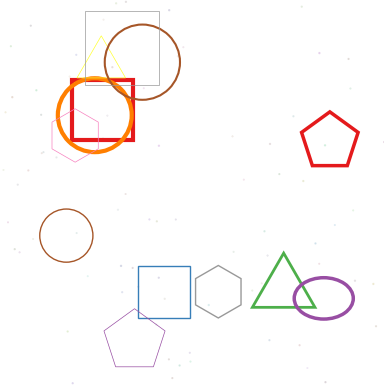[{"shape": "pentagon", "thickness": 2.5, "radius": 0.39, "center": [0.857, 0.632]}, {"shape": "square", "thickness": 3, "radius": 0.39, "center": [0.266, 0.715]}, {"shape": "square", "thickness": 1, "radius": 0.33, "center": [0.426, 0.241]}, {"shape": "triangle", "thickness": 2, "radius": 0.47, "center": [0.737, 0.249]}, {"shape": "pentagon", "thickness": 0.5, "radius": 0.42, "center": [0.349, 0.115]}, {"shape": "oval", "thickness": 2.5, "radius": 0.38, "center": [0.841, 0.225]}, {"shape": "circle", "thickness": 3, "radius": 0.48, "center": [0.246, 0.701]}, {"shape": "triangle", "thickness": 0.5, "radius": 0.36, "center": [0.263, 0.834]}, {"shape": "circle", "thickness": 1, "radius": 0.35, "center": [0.172, 0.388]}, {"shape": "circle", "thickness": 1.5, "radius": 0.49, "center": [0.37, 0.838]}, {"shape": "hexagon", "thickness": 0.5, "radius": 0.35, "center": [0.195, 0.648]}, {"shape": "square", "thickness": 0.5, "radius": 0.48, "center": [0.318, 0.875]}, {"shape": "hexagon", "thickness": 1, "radius": 0.34, "center": [0.567, 0.242]}]